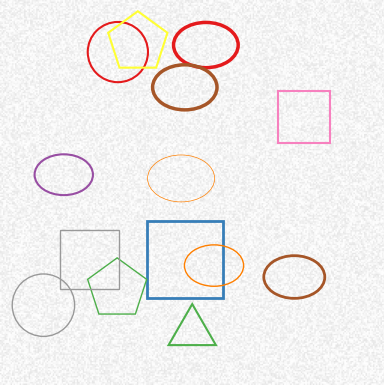[{"shape": "oval", "thickness": 2.5, "radius": 0.42, "center": [0.535, 0.883]}, {"shape": "circle", "thickness": 1.5, "radius": 0.39, "center": [0.306, 0.865]}, {"shape": "square", "thickness": 2, "radius": 0.5, "center": [0.481, 0.326]}, {"shape": "triangle", "thickness": 1.5, "radius": 0.36, "center": [0.499, 0.139]}, {"shape": "pentagon", "thickness": 1, "radius": 0.4, "center": [0.304, 0.25]}, {"shape": "oval", "thickness": 1.5, "radius": 0.38, "center": [0.166, 0.546]}, {"shape": "oval", "thickness": 1, "radius": 0.38, "center": [0.556, 0.31]}, {"shape": "oval", "thickness": 0.5, "radius": 0.44, "center": [0.47, 0.537]}, {"shape": "pentagon", "thickness": 1.5, "radius": 0.4, "center": [0.358, 0.89]}, {"shape": "oval", "thickness": 2, "radius": 0.4, "center": [0.764, 0.28]}, {"shape": "oval", "thickness": 2.5, "radius": 0.42, "center": [0.48, 0.773]}, {"shape": "square", "thickness": 1.5, "radius": 0.34, "center": [0.791, 0.696]}, {"shape": "square", "thickness": 1, "radius": 0.38, "center": [0.233, 0.326]}, {"shape": "circle", "thickness": 1, "radius": 0.41, "center": [0.113, 0.207]}]